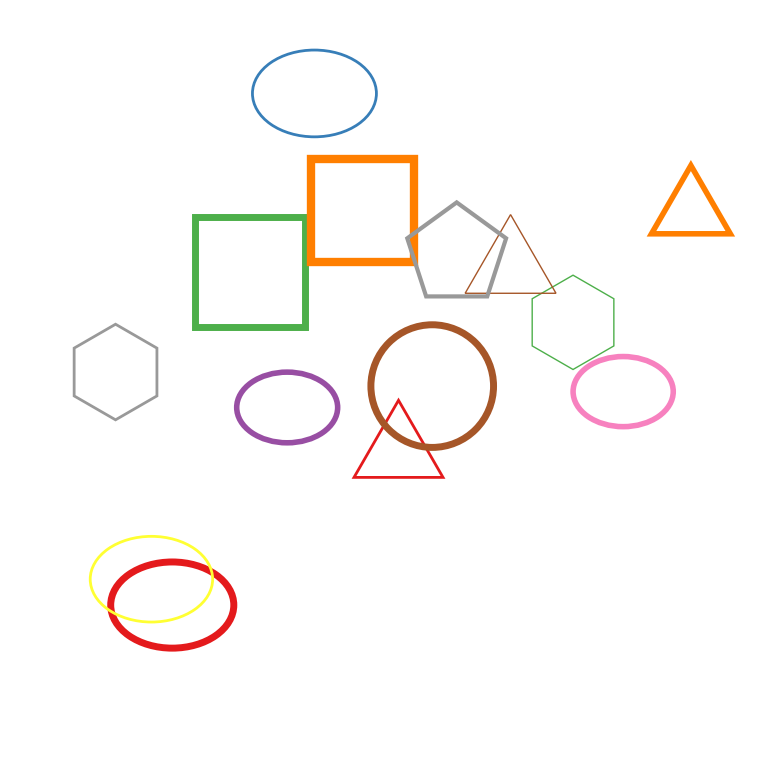[{"shape": "oval", "thickness": 2.5, "radius": 0.4, "center": [0.224, 0.214]}, {"shape": "triangle", "thickness": 1, "radius": 0.33, "center": [0.518, 0.413]}, {"shape": "oval", "thickness": 1, "radius": 0.4, "center": [0.408, 0.879]}, {"shape": "square", "thickness": 2.5, "radius": 0.36, "center": [0.325, 0.646]}, {"shape": "hexagon", "thickness": 0.5, "radius": 0.31, "center": [0.744, 0.581]}, {"shape": "oval", "thickness": 2, "radius": 0.33, "center": [0.373, 0.471]}, {"shape": "triangle", "thickness": 2, "radius": 0.3, "center": [0.897, 0.726]}, {"shape": "square", "thickness": 3, "radius": 0.33, "center": [0.47, 0.726]}, {"shape": "oval", "thickness": 1, "radius": 0.4, "center": [0.197, 0.248]}, {"shape": "triangle", "thickness": 0.5, "radius": 0.34, "center": [0.663, 0.653]}, {"shape": "circle", "thickness": 2.5, "radius": 0.4, "center": [0.561, 0.499]}, {"shape": "oval", "thickness": 2, "radius": 0.33, "center": [0.809, 0.491]}, {"shape": "hexagon", "thickness": 1, "radius": 0.31, "center": [0.15, 0.517]}, {"shape": "pentagon", "thickness": 1.5, "radius": 0.34, "center": [0.593, 0.67]}]